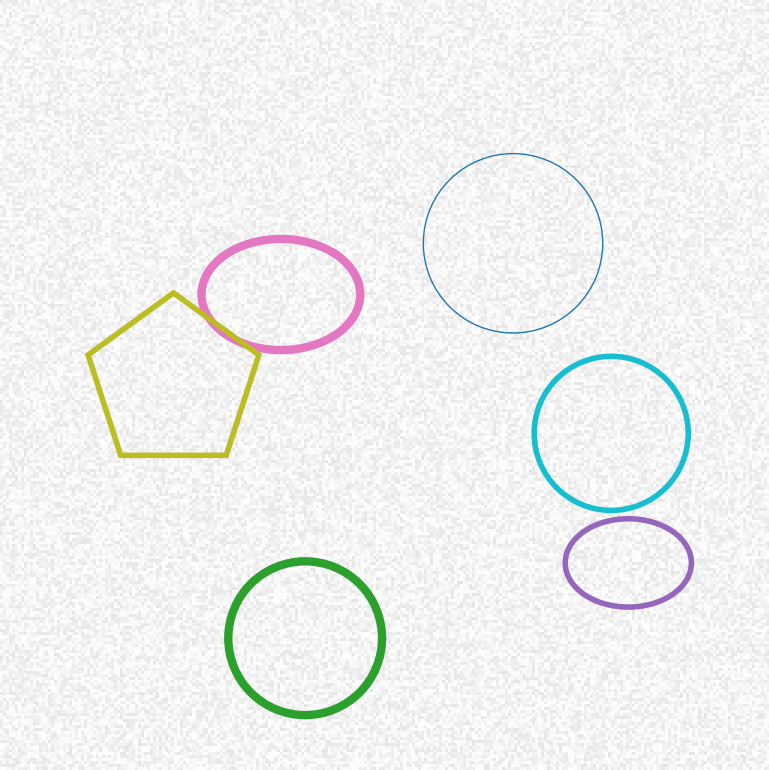[{"shape": "circle", "thickness": 0.5, "radius": 0.58, "center": [0.666, 0.684]}, {"shape": "circle", "thickness": 3, "radius": 0.5, "center": [0.396, 0.171]}, {"shape": "oval", "thickness": 2, "radius": 0.41, "center": [0.816, 0.269]}, {"shape": "oval", "thickness": 3, "radius": 0.52, "center": [0.365, 0.618]}, {"shape": "pentagon", "thickness": 2, "radius": 0.58, "center": [0.225, 0.503]}, {"shape": "circle", "thickness": 2, "radius": 0.5, "center": [0.794, 0.437]}]